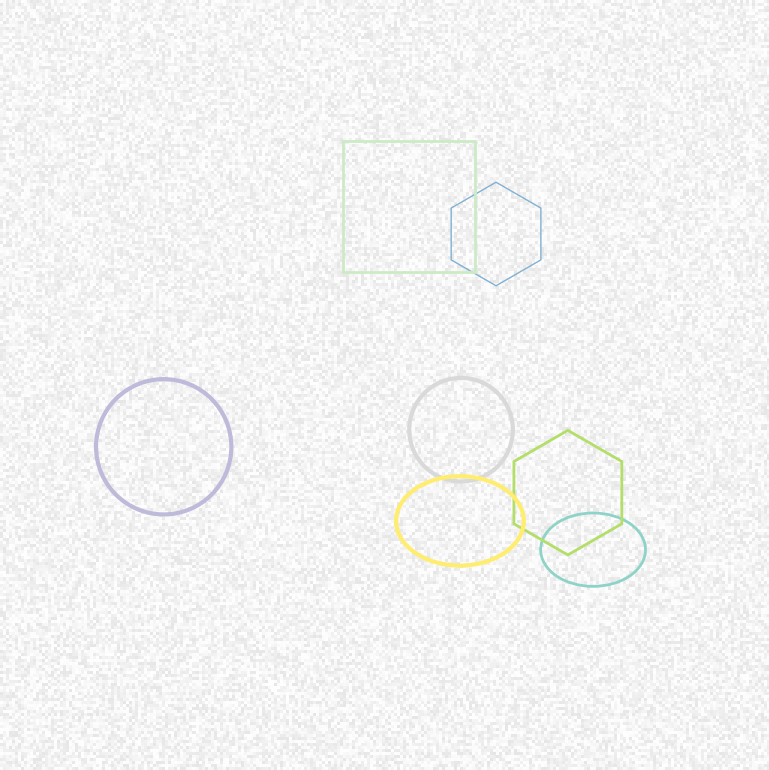[{"shape": "oval", "thickness": 1, "radius": 0.34, "center": [0.77, 0.286]}, {"shape": "circle", "thickness": 1.5, "radius": 0.44, "center": [0.213, 0.42]}, {"shape": "hexagon", "thickness": 0.5, "radius": 0.34, "center": [0.644, 0.696]}, {"shape": "hexagon", "thickness": 1, "radius": 0.4, "center": [0.737, 0.36]}, {"shape": "circle", "thickness": 1.5, "radius": 0.34, "center": [0.599, 0.442]}, {"shape": "square", "thickness": 1, "radius": 0.43, "center": [0.531, 0.732]}, {"shape": "oval", "thickness": 1.5, "radius": 0.41, "center": [0.597, 0.324]}]